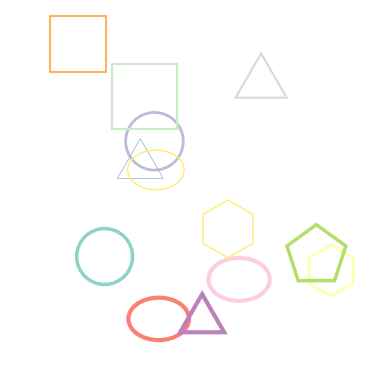[{"shape": "circle", "thickness": 2.5, "radius": 0.36, "center": [0.272, 0.334]}, {"shape": "hexagon", "thickness": 2, "radius": 0.33, "center": [0.86, 0.297]}, {"shape": "circle", "thickness": 2, "radius": 0.37, "center": [0.401, 0.633]}, {"shape": "oval", "thickness": 3, "radius": 0.39, "center": [0.412, 0.172]}, {"shape": "triangle", "thickness": 0.5, "radius": 0.34, "center": [0.365, 0.571]}, {"shape": "square", "thickness": 1.5, "radius": 0.36, "center": [0.204, 0.885]}, {"shape": "pentagon", "thickness": 2.5, "radius": 0.4, "center": [0.822, 0.336]}, {"shape": "oval", "thickness": 3, "radius": 0.4, "center": [0.621, 0.274]}, {"shape": "triangle", "thickness": 1.5, "radius": 0.38, "center": [0.678, 0.785]}, {"shape": "triangle", "thickness": 3, "radius": 0.33, "center": [0.525, 0.17]}, {"shape": "square", "thickness": 1.5, "radius": 0.42, "center": [0.374, 0.749]}, {"shape": "hexagon", "thickness": 1, "radius": 0.38, "center": [0.592, 0.406]}, {"shape": "oval", "thickness": 1, "radius": 0.37, "center": [0.405, 0.559]}]